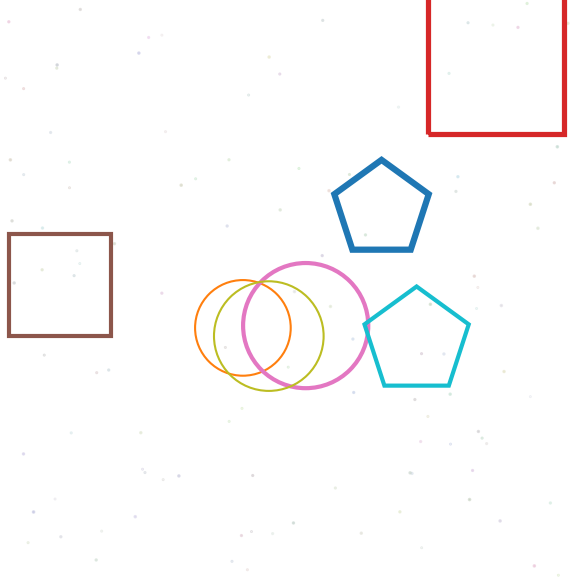[{"shape": "pentagon", "thickness": 3, "radius": 0.43, "center": [0.661, 0.636]}, {"shape": "circle", "thickness": 1, "radius": 0.41, "center": [0.421, 0.431]}, {"shape": "square", "thickness": 2.5, "radius": 0.59, "center": [0.859, 0.886]}, {"shape": "square", "thickness": 2, "radius": 0.44, "center": [0.104, 0.505]}, {"shape": "circle", "thickness": 2, "radius": 0.54, "center": [0.529, 0.435]}, {"shape": "circle", "thickness": 1, "radius": 0.47, "center": [0.465, 0.417]}, {"shape": "pentagon", "thickness": 2, "radius": 0.47, "center": [0.721, 0.408]}]